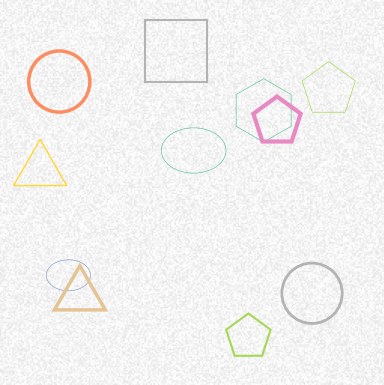[{"shape": "oval", "thickness": 0.5, "radius": 0.42, "center": [0.503, 0.609]}, {"shape": "hexagon", "thickness": 0.5, "radius": 0.41, "center": [0.685, 0.713]}, {"shape": "circle", "thickness": 2.5, "radius": 0.4, "center": [0.154, 0.788]}, {"shape": "oval", "thickness": 0.5, "radius": 0.29, "center": [0.178, 0.285]}, {"shape": "pentagon", "thickness": 3, "radius": 0.32, "center": [0.72, 0.685]}, {"shape": "pentagon", "thickness": 0.5, "radius": 0.36, "center": [0.854, 0.767]}, {"shape": "pentagon", "thickness": 1.5, "radius": 0.3, "center": [0.645, 0.125]}, {"shape": "triangle", "thickness": 1, "radius": 0.4, "center": [0.104, 0.558]}, {"shape": "triangle", "thickness": 2.5, "radius": 0.38, "center": [0.207, 0.233]}, {"shape": "square", "thickness": 1.5, "radius": 0.4, "center": [0.458, 0.868]}, {"shape": "circle", "thickness": 2, "radius": 0.39, "center": [0.81, 0.238]}]